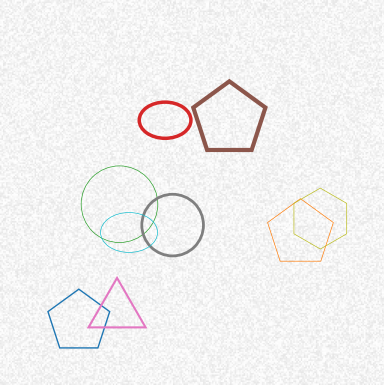[{"shape": "pentagon", "thickness": 1, "radius": 0.42, "center": [0.205, 0.165]}, {"shape": "pentagon", "thickness": 0.5, "radius": 0.45, "center": [0.78, 0.394]}, {"shape": "circle", "thickness": 0.5, "radius": 0.5, "center": [0.31, 0.47]}, {"shape": "oval", "thickness": 2.5, "radius": 0.34, "center": [0.429, 0.688]}, {"shape": "pentagon", "thickness": 3, "radius": 0.49, "center": [0.596, 0.69]}, {"shape": "triangle", "thickness": 1.5, "radius": 0.43, "center": [0.304, 0.192]}, {"shape": "circle", "thickness": 2, "radius": 0.4, "center": [0.448, 0.415]}, {"shape": "hexagon", "thickness": 0.5, "radius": 0.4, "center": [0.832, 0.432]}, {"shape": "oval", "thickness": 0.5, "radius": 0.37, "center": [0.335, 0.396]}]